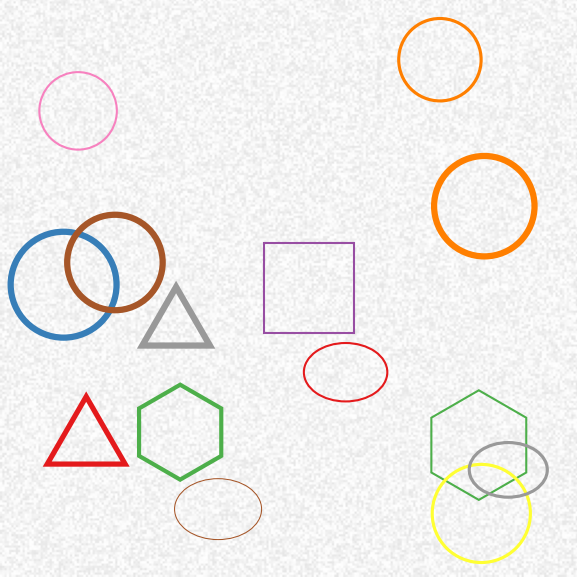[{"shape": "triangle", "thickness": 2.5, "radius": 0.39, "center": [0.149, 0.234]}, {"shape": "oval", "thickness": 1, "radius": 0.36, "center": [0.598, 0.355]}, {"shape": "circle", "thickness": 3, "radius": 0.46, "center": [0.11, 0.506]}, {"shape": "hexagon", "thickness": 2, "radius": 0.41, "center": [0.312, 0.251]}, {"shape": "hexagon", "thickness": 1, "radius": 0.47, "center": [0.829, 0.228]}, {"shape": "square", "thickness": 1, "radius": 0.39, "center": [0.535, 0.501]}, {"shape": "circle", "thickness": 1.5, "radius": 0.36, "center": [0.762, 0.896]}, {"shape": "circle", "thickness": 3, "radius": 0.43, "center": [0.839, 0.642]}, {"shape": "circle", "thickness": 1.5, "radius": 0.42, "center": [0.833, 0.11]}, {"shape": "oval", "thickness": 0.5, "radius": 0.38, "center": [0.378, 0.118]}, {"shape": "circle", "thickness": 3, "radius": 0.41, "center": [0.199, 0.545]}, {"shape": "circle", "thickness": 1, "radius": 0.34, "center": [0.135, 0.807]}, {"shape": "oval", "thickness": 1.5, "radius": 0.34, "center": [0.88, 0.186]}, {"shape": "triangle", "thickness": 3, "radius": 0.34, "center": [0.305, 0.435]}]